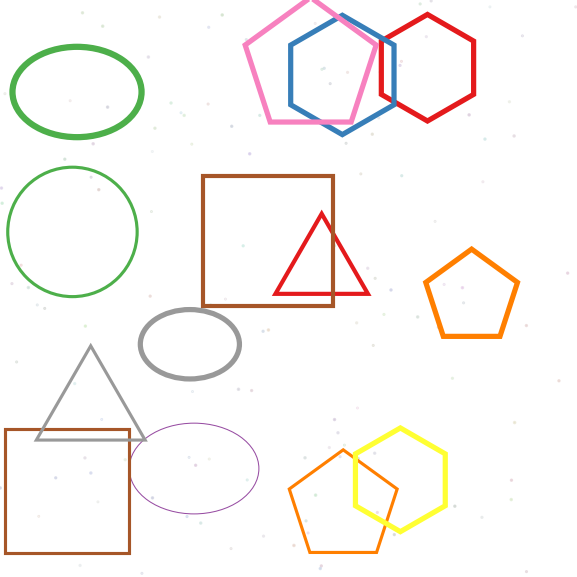[{"shape": "hexagon", "thickness": 2.5, "radius": 0.46, "center": [0.74, 0.882]}, {"shape": "triangle", "thickness": 2, "radius": 0.46, "center": [0.557, 0.537]}, {"shape": "hexagon", "thickness": 2.5, "radius": 0.52, "center": [0.593, 0.869]}, {"shape": "circle", "thickness": 1.5, "radius": 0.56, "center": [0.125, 0.598]}, {"shape": "oval", "thickness": 3, "radius": 0.56, "center": [0.133, 0.84]}, {"shape": "oval", "thickness": 0.5, "radius": 0.56, "center": [0.336, 0.188]}, {"shape": "pentagon", "thickness": 1.5, "radius": 0.49, "center": [0.594, 0.122]}, {"shape": "pentagon", "thickness": 2.5, "radius": 0.42, "center": [0.817, 0.484]}, {"shape": "hexagon", "thickness": 2.5, "radius": 0.45, "center": [0.693, 0.168]}, {"shape": "square", "thickness": 1.5, "radius": 0.54, "center": [0.115, 0.149]}, {"shape": "square", "thickness": 2, "radius": 0.56, "center": [0.464, 0.582]}, {"shape": "pentagon", "thickness": 2.5, "radius": 0.6, "center": [0.538, 0.884]}, {"shape": "oval", "thickness": 2.5, "radius": 0.43, "center": [0.329, 0.403]}, {"shape": "triangle", "thickness": 1.5, "radius": 0.54, "center": [0.157, 0.291]}]